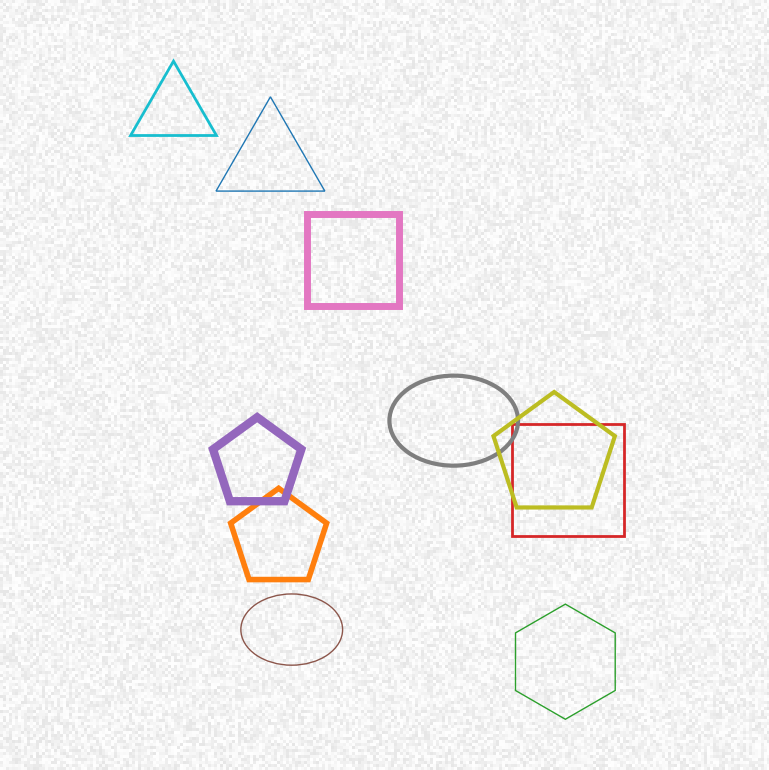[{"shape": "triangle", "thickness": 0.5, "radius": 0.41, "center": [0.351, 0.793]}, {"shape": "pentagon", "thickness": 2, "radius": 0.33, "center": [0.362, 0.3]}, {"shape": "hexagon", "thickness": 0.5, "radius": 0.37, "center": [0.734, 0.141]}, {"shape": "square", "thickness": 1, "radius": 0.36, "center": [0.737, 0.376]}, {"shape": "pentagon", "thickness": 3, "radius": 0.3, "center": [0.334, 0.398]}, {"shape": "oval", "thickness": 0.5, "radius": 0.33, "center": [0.379, 0.182]}, {"shape": "square", "thickness": 2.5, "radius": 0.3, "center": [0.458, 0.663]}, {"shape": "oval", "thickness": 1.5, "radius": 0.42, "center": [0.589, 0.454]}, {"shape": "pentagon", "thickness": 1.5, "radius": 0.41, "center": [0.72, 0.408]}, {"shape": "triangle", "thickness": 1, "radius": 0.32, "center": [0.225, 0.856]}]